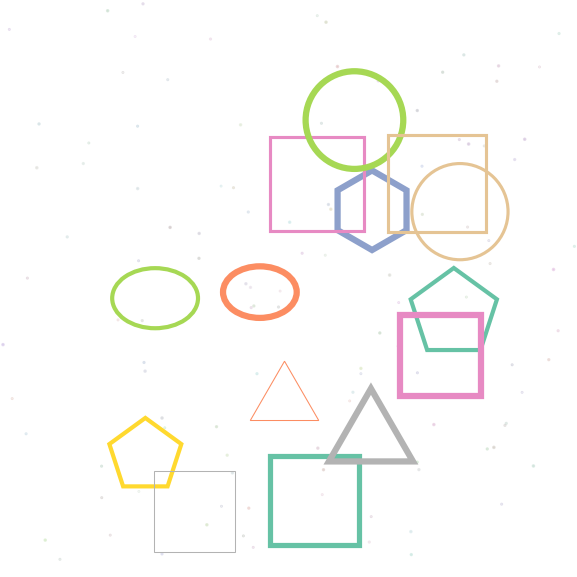[{"shape": "square", "thickness": 2.5, "radius": 0.39, "center": [0.545, 0.133]}, {"shape": "pentagon", "thickness": 2, "radius": 0.39, "center": [0.786, 0.457]}, {"shape": "oval", "thickness": 3, "radius": 0.32, "center": [0.45, 0.493]}, {"shape": "triangle", "thickness": 0.5, "radius": 0.34, "center": [0.493, 0.305]}, {"shape": "hexagon", "thickness": 3, "radius": 0.34, "center": [0.644, 0.635]}, {"shape": "square", "thickness": 1.5, "radius": 0.41, "center": [0.55, 0.68]}, {"shape": "square", "thickness": 3, "radius": 0.35, "center": [0.763, 0.384]}, {"shape": "oval", "thickness": 2, "radius": 0.37, "center": [0.269, 0.483]}, {"shape": "circle", "thickness": 3, "radius": 0.42, "center": [0.614, 0.791]}, {"shape": "pentagon", "thickness": 2, "radius": 0.33, "center": [0.252, 0.21]}, {"shape": "square", "thickness": 1.5, "radius": 0.42, "center": [0.757, 0.682]}, {"shape": "circle", "thickness": 1.5, "radius": 0.42, "center": [0.796, 0.633]}, {"shape": "square", "thickness": 0.5, "radius": 0.35, "center": [0.337, 0.113]}, {"shape": "triangle", "thickness": 3, "radius": 0.42, "center": [0.642, 0.242]}]